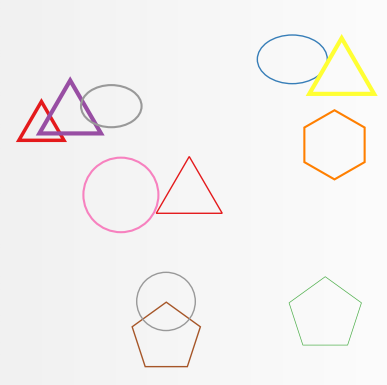[{"shape": "triangle", "thickness": 1, "radius": 0.49, "center": [0.488, 0.495]}, {"shape": "triangle", "thickness": 2.5, "radius": 0.34, "center": [0.107, 0.669]}, {"shape": "oval", "thickness": 1, "radius": 0.45, "center": [0.754, 0.846]}, {"shape": "pentagon", "thickness": 0.5, "radius": 0.49, "center": [0.839, 0.183]}, {"shape": "triangle", "thickness": 3, "radius": 0.46, "center": [0.181, 0.699]}, {"shape": "hexagon", "thickness": 1.5, "radius": 0.45, "center": [0.863, 0.624]}, {"shape": "triangle", "thickness": 3, "radius": 0.48, "center": [0.882, 0.804]}, {"shape": "pentagon", "thickness": 1, "radius": 0.46, "center": [0.429, 0.123]}, {"shape": "circle", "thickness": 1.5, "radius": 0.48, "center": [0.312, 0.494]}, {"shape": "oval", "thickness": 1.5, "radius": 0.39, "center": [0.287, 0.724]}, {"shape": "circle", "thickness": 1, "radius": 0.38, "center": [0.428, 0.217]}]